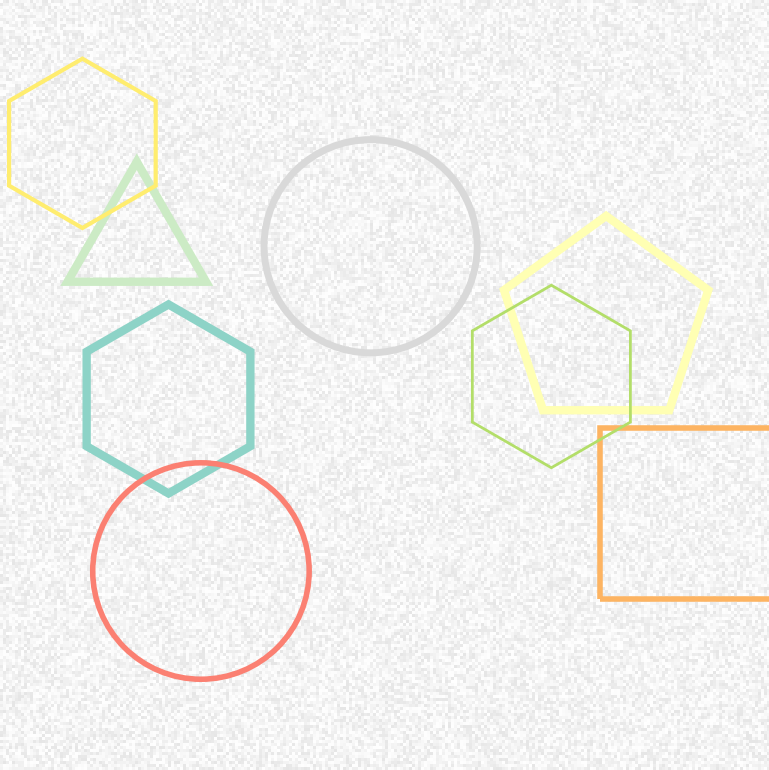[{"shape": "hexagon", "thickness": 3, "radius": 0.61, "center": [0.219, 0.482]}, {"shape": "pentagon", "thickness": 3, "radius": 0.7, "center": [0.787, 0.58]}, {"shape": "circle", "thickness": 2, "radius": 0.7, "center": [0.261, 0.258]}, {"shape": "square", "thickness": 2, "radius": 0.56, "center": [0.89, 0.333]}, {"shape": "hexagon", "thickness": 1, "radius": 0.59, "center": [0.716, 0.511]}, {"shape": "circle", "thickness": 2.5, "radius": 0.69, "center": [0.481, 0.68]}, {"shape": "triangle", "thickness": 3, "radius": 0.52, "center": [0.178, 0.686]}, {"shape": "hexagon", "thickness": 1.5, "radius": 0.55, "center": [0.107, 0.814]}]